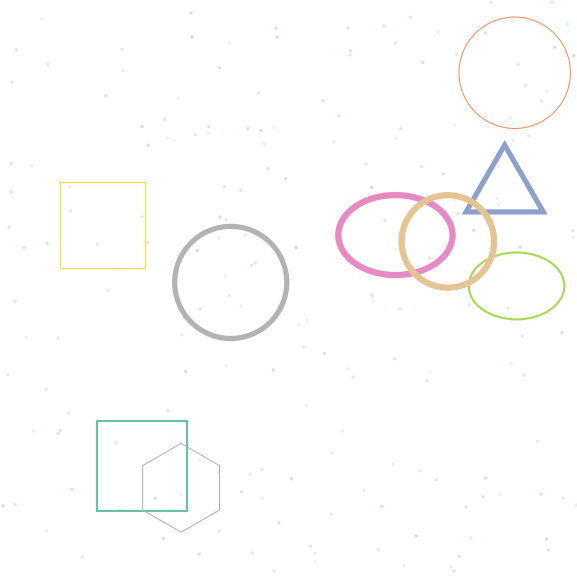[{"shape": "square", "thickness": 1, "radius": 0.39, "center": [0.246, 0.193]}, {"shape": "circle", "thickness": 0.5, "radius": 0.48, "center": [0.891, 0.873]}, {"shape": "triangle", "thickness": 2.5, "radius": 0.39, "center": [0.874, 0.671]}, {"shape": "oval", "thickness": 3, "radius": 0.49, "center": [0.685, 0.592]}, {"shape": "oval", "thickness": 1, "radius": 0.41, "center": [0.894, 0.504]}, {"shape": "square", "thickness": 0.5, "radius": 0.37, "center": [0.177, 0.61]}, {"shape": "circle", "thickness": 3, "radius": 0.4, "center": [0.775, 0.581]}, {"shape": "hexagon", "thickness": 0.5, "radius": 0.38, "center": [0.314, 0.154]}, {"shape": "circle", "thickness": 2.5, "radius": 0.49, "center": [0.4, 0.51]}]